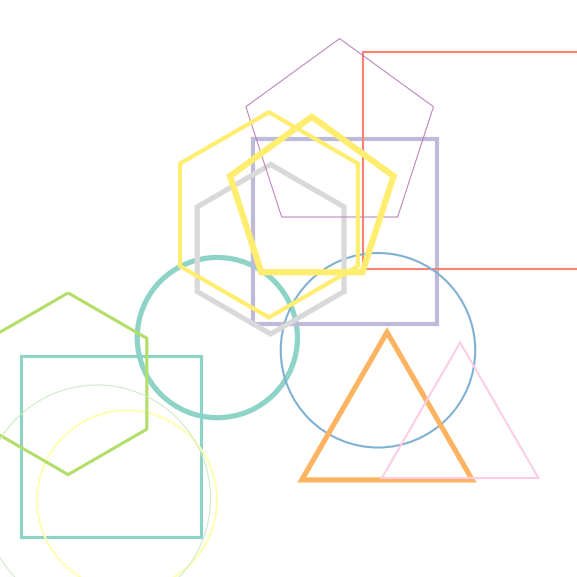[{"shape": "circle", "thickness": 2.5, "radius": 0.69, "center": [0.376, 0.415]}, {"shape": "square", "thickness": 1.5, "radius": 0.78, "center": [0.192, 0.226]}, {"shape": "circle", "thickness": 1, "radius": 0.78, "center": [0.22, 0.133]}, {"shape": "square", "thickness": 2, "radius": 0.8, "center": [0.597, 0.599]}, {"shape": "square", "thickness": 1, "radius": 0.94, "center": [0.817, 0.722]}, {"shape": "circle", "thickness": 1, "radius": 0.84, "center": [0.655, 0.393]}, {"shape": "triangle", "thickness": 2.5, "radius": 0.85, "center": [0.67, 0.253]}, {"shape": "hexagon", "thickness": 1.5, "radius": 0.79, "center": [0.118, 0.335]}, {"shape": "triangle", "thickness": 1, "radius": 0.78, "center": [0.797, 0.25]}, {"shape": "hexagon", "thickness": 2.5, "radius": 0.73, "center": [0.469, 0.568]}, {"shape": "pentagon", "thickness": 0.5, "radius": 0.85, "center": [0.588, 0.762]}, {"shape": "circle", "thickness": 0.5, "radius": 0.98, "center": [0.168, 0.136]}, {"shape": "pentagon", "thickness": 3, "radius": 0.74, "center": [0.54, 0.648]}, {"shape": "hexagon", "thickness": 2, "radius": 0.89, "center": [0.466, 0.627]}]